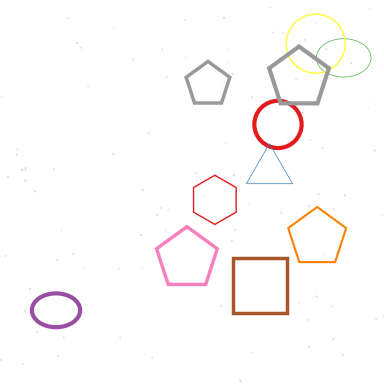[{"shape": "hexagon", "thickness": 1, "radius": 0.32, "center": [0.558, 0.481]}, {"shape": "circle", "thickness": 3, "radius": 0.31, "center": [0.722, 0.677]}, {"shape": "triangle", "thickness": 0.5, "radius": 0.35, "center": [0.7, 0.557]}, {"shape": "oval", "thickness": 0.5, "radius": 0.36, "center": [0.893, 0.85]}, {"shape": "oval", "thickness": 3, "radius": 0.31, "center": [0.146, 0.194]}, {"shape": "pentagon", "thickness": 1.5, "radius": 0.4, "center": [0.824, 0.383]}, {"shape": "circle", "thickness": 1, "radius": 0.38, "center": [0.82, 0.886]}, {"shape": "square", "thickness": 2.5, "radius": 0.35, "center": [0.675, 0.259]}, {"shape": "pentagon", "thickness": 2.5, "radius": 0.41, "center": [0.486, 0.328]}, {"shape": "pentagon", "thickness": 2.5, "radius": 0.3, "center": [0.54, 0.781]}, {"shape": "pentagon", "thickness": 3, "radius": 0.41, "center": [0.777, 0.798]}]